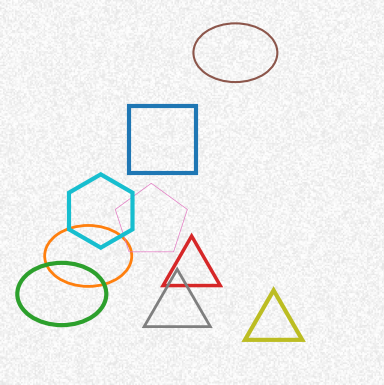[{"shape": "square", "thickness": 3, "radius": 0.43, "center": [0.421, 0.638]}, {"shape": "oval", "thickness": 2, "radius": 0.57, "center": [0.229, 0.335]}, {"shape": "oval", "thickness": 3, "radius": 0.58, "center": [0.161, 0.236]}, {"shape": "triangle", "thickness": 2.5, "radius": 0.43, "center": [0.498, 0.301]}, {"shape": "oval", "thickness": 1.5, "radius": 0.54, "center": [0.611, 0.863]}, {"shape": "pentagon", "thickness": 0.5, "radius": 0.49, "center": [0.393, 0.426]}, {"shape": "triangle", "thickness": 2, "radius": 0.5, "center": [0.46, 0.201]}, {"shape": "triangle", "thickness": 3, "radius": 0.43, "center": [0.711, 0.16]}, {"shape": "hexagon", "thickness": 3, "radius": 0.48, "center": [0.262, 0.452]}]